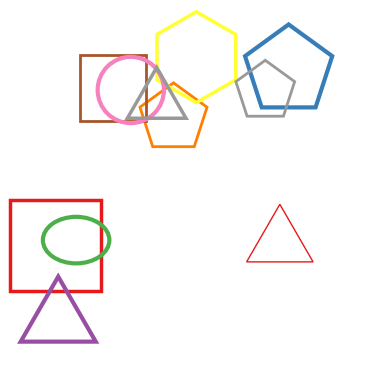[{"shape": "triangle", "thickness": 1, "radius": 0.5, "center": [0.727, 0.37]}, {"shape": "square", "thickness": 2.5, "radius": 0.59, "center": [0.145, 0.361]}, {"shape": "pentagon", "thickness": 3, "radius": 0.6, "center": [0.75, 0.817]}, {"shape": "oval", "thickness": 3, "radius": 0.43, "center": [0.198, 0.376]}, {"shape": "triangle", "thickness": 3, "radius": 0.56, "center": [0.151, 0.169]}, {"shape": "pentagon", "thickness": 2, "radius": 0.46, "center": [0.451, 0.693]}, {"shape": "hexagon", "thickness": 2.5, "radius": 0.59, "center": [0.51, 0.851]}, {"shape": "square", "thickness": 2, "radius": 0.43, "center": [0.294, 0.771]}, {"shape": "circle", "thickness": 3, "radius": 0.43, "center": [0.34, 0.766]}, {"shape": "pentagon", "thickness": 2, "radius": 0.4, "center": [0.689, 0.763]}, {"shape": "triangle", "thickness": 2.5, "radius": 0.44, "center": [0.407, 0.737]}]